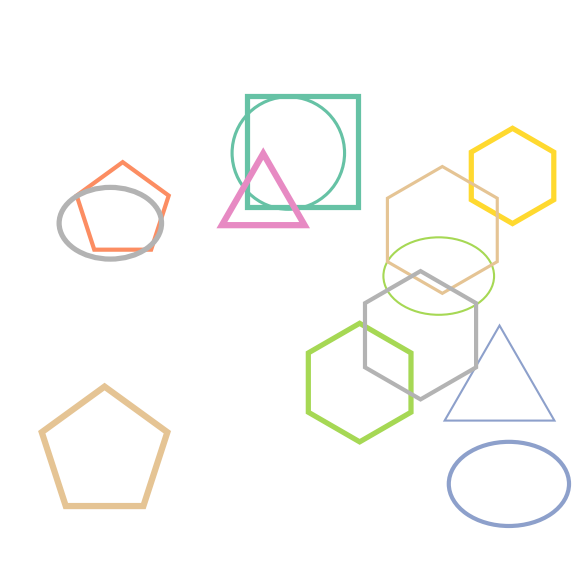[{"shape": "square", "thickness": 2.5, "radius": 0.48, "center": [0.524, 0.736]}, {"shape": "circle", "thickness": 1.5, "radius": 0.49, "center": [0.499, 0.734]}, {"shape": "pentagon", "thickness": 2, "radius": 0.42, "center": [0.212, 0.635]}, {"shape": "triangle", "thickness": 1, "radius": 0.55, "center": [0.865, 0.326]}, {"shape": "oval", "thickness": 2, "radius": 0.52, "center": [0.881, 0.161]}, {"shape": "triangle", "thickness": 3, "radius": 0.41, "center": [0.456, 0.651]}, {"shape": "oval", "thickness": 1, "radius": 0.48, "center": [0.76, 0.521]}, {"shape": "hexagon", "thickness": 2.5, "radius": 0.51, "center": [0.623, 0.337]}, {"shape": "hexagon", "thickness": 2.5, "radius": 0.41, "center": [0.888, 0.694]}, {"shape": "pentagon", "thickness": 3, "radius": 0.57, "center": [0.181, 0.215]}, {"shape": "hexagon", "thickness": 1.5, "radius": 0.55, "center": [0.766, 0.601]}, {"shape": "oval", "thickness": 2.5, "radius": 0.44, "center": [0.191, 0.613]}, {"shape": "hexagon", "thickness": 2, "radius": 0.56, "center": [0.728, 0.419]}]